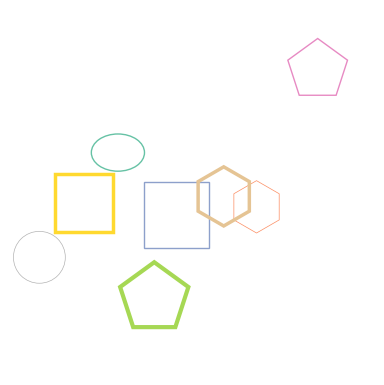[{"shape": "oval", "thickness": 1, "radius": 0.35, "center": [0.306, 0.604]}, {"shape": "hexagon", "thickness": 0.5, "radius": 0.34, "center": [0.666, 0.463]}, {"shape": "square", "thickness": 1, "radius": 0.42, "center": [0.46, 0.442]}, {"shape": "pentagon", "thickness": 1, "radius": 0.41, "center": [0.825, 0.818]}, {"shape": "pentagon", "thickness": 3, "radius": 0.47, "center": [0.401, 0.226]}, {"shape": "square", "thickness": 2.5, "radius": 0.38, "center": [0.218, 0.473]}, {"shape": "hexagon", "thickness": 2.5, "radius": 0.38, "center": [0.581, 0.49]}, {"shape": "circle", "thickness": 0.5, "radius": 0.34, "center": [0.102, 0.332]}]